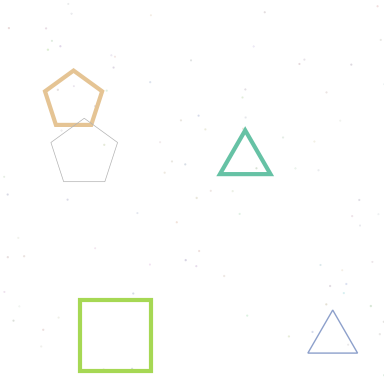[{"shape": "triangle", "thickness": 3, "radius": 0.38, "center": [0.637, 0.586]}, {"shape": "triangle", "thickness": 1, "radius": 0.37, "center": [0.864, 0.12]}, {"shape": "square", "thickness": 3, "radius": 0.46, "center": [0.301, 0.128]}, {"shape": "pentagon", "thickness": 3, "radius": 0.39, "center": [0.191, 0.739]}, {"shape": "pentagon", "thickness": 0.5, "radius": 0.46, "center": [0.219, 0.602]}]